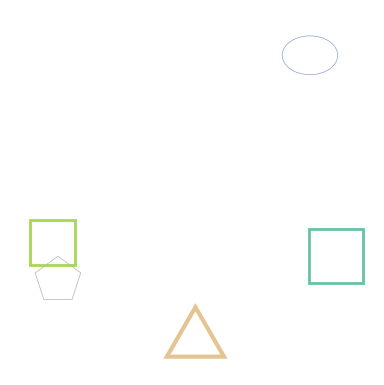[{"shape": "square", "thickness": 2, "radius": 0.35, "center": [0.873, 0.335]}, {"shape": "oval", "thickness": 0.5, "radius": 0.36, "center": [0.805, 0.856]}, {"shape": "square", "thickness": 2, "radius": 0.29, "center": [0.137, 0.37]}, {"shape": "triangle", "thickness": 3, "radius": 0.43, "center": [0.508, 0.116]}, {"shape": "pentagon", "thickness": 0.5, "radius": 0.31, "center": [0.15, 0.272]}]